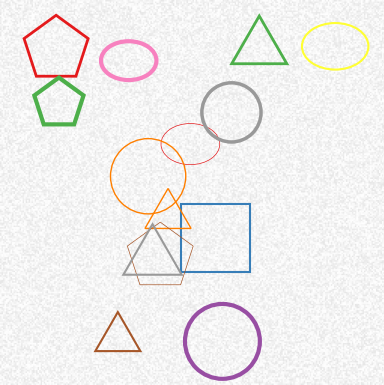[{"shape": "oval", "thickness": 0.5, "radius": 0.38, "center": [0.494, 0.626]}, {"shape": "pentagon", "thickness": 2, "radius": 0.44, "center": [0.146, 0.873]}, {"shape": "square", "thickness": 1.5, "radius": 0.44, "center": [0.56, 0.382]}, {"shape": "pentagon", "thickness": 3, "radius": 0.34, "center": [0.153, 0.731]}, {"shape": "triangle", "thickness": 2, "radius": 0.41, "center": [0.673, 0.876]}, {"shape": "circle", "thickness": 3, "radius": 0.49, "center": [0.578, 0.113]}, {"shape": "circle", "thickness": 1, "radius": 0.49, "center": [0.385, 0.542]}, {"shape": "triangle", "thickness": 1, "radius": 0.35, "center": [0.436, 0.441]}, {"shape": "oval", "thickness": 1.5, "radius": 0.43, "center": [0.871, 0.88]}, {"shape": "triangle", "thickness": 1.5, "radius": 0.34, "center": [0.306, 0.122]}, {"shape": "pentagon", "thickness": 0.5, "radius": 0.45, "center": [0.416, 0.333]}, {"shape": "oval", "thickness": 3, "radius": 0.36, "center": [0.334, 0.842]}, {"shape": "triangle", "thickness": 1.5, "radius": 0.44, "center": [0.396, 0.33]}, {"shape": "circle", "thickness": 2.5, "radius": 0.38, "center": [0.601, 0.708]}]